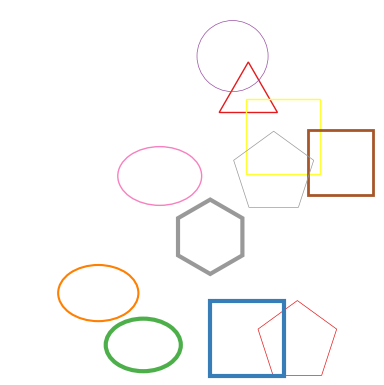[{"shape": "triangle", "thickness": 1, "radius": 0.44, "center": [0.645, 0.752]}, {"shape": "pentagon", "thickness": 0.5, "radius": 0.54, "center": [0.772, 0.112]}, {"shape": "square", "thickness": 3, "radius": 0.49, "center": [0.641, 0.121]}, {"shape": "oval", "thickness": 3, "radius": 0.49, "center": [0.372, 0.104]}, {"shape": "circle", "thickness": 0.5, "radius": 0.46, "center": [0.604, 0.854]}, {"shape": "oval", "thickness": 1.5, "radius": 0.52, "center": [0.255, 0.239]}, {"shape": "square", "thickness": 1, "radius": 0.48, "center": [0.735, 0.645]}, {"shape": "square", "thickness": 2, "radius": 0.43, "center": [0.884, 0.578]}, {"shape": "oval", "thickness": 1, "radius": 0.54, "center": [0.415, 0.543]}, {"shape": "pentagon", "thickness": 0.5, "radius": 0.55, "center": [0.711, 0.55]}, {"shape": "hexagon", "thickness": 3, "radius": 0.48, "center": [0.546, 0.385]}]